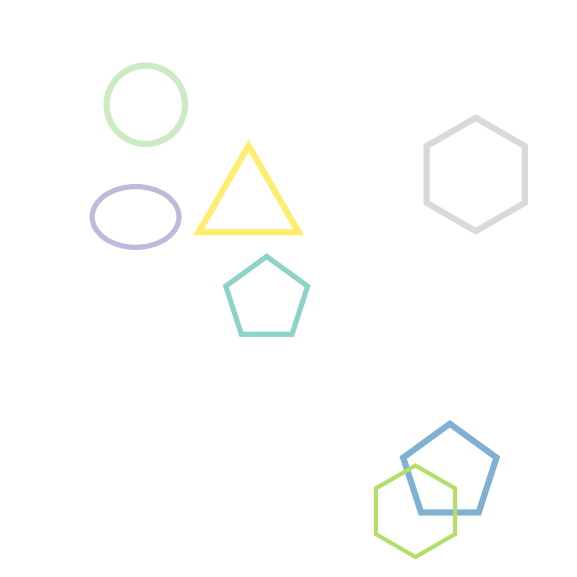[{"shape": "pentagon", "thickness": 2.5, "radius": 0.37, "center": [0.462, 0.481]}, {"shape": "oval", "thickness": 2.5, "radius": 0.38, "center": [0.235, 0.623]}, {"shape": "pentagon", "thickness": 3, "radius": 0.42, "center": [0.779, 0.18]}, {"shape": "hexagon", "thickness": 2, "radius": 0.4, "center": [0.719, 0.114]}, {"shape": "hexagon", "thickness": 3, "radius": 0.49, "center": [0.824, 0.697]}, {"shape": "circle", "thickness": 3, "radius": 0.34, "center": [0.252, 0.818]}, {"shape": "triangle", "thickness": 3, "radius": 0.5, "center": [0.431, 0.647]}]